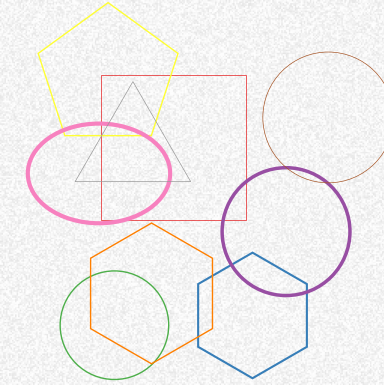[{"shape": "square", "thickness": 0.5, "radius": 0.94, "center": [0.451, 0.617]}, {"shape": "hexagon", "thickness": 1.5, "radius": 0.82, "center": [0.656, 0.181]}, {"shape": "circle", "thickness": 1, "radius": 0.7, "center": [0.297, 0.155]}, {"shape": "circle", "thickness": 2.5, "radius": 0.83, "center": [0.743, 0.398]}, {"shape": "hexagon", "thickness": 1, "radius": 0.91, "center": [0.394, 0.238]}, {"shape": "pentagon", "thickness": 1, "radius": 0.95, "center": [0.281, 0.802]}, {"shape": "circle", "thickness": 0.5, "radius": 0.85, "center": [0.853, 0.695]}, {"shape": "oval", "thickness": 3, "radius": 0.92, "center": [0.257, 0.55]}, {"shape": "triangle", "thickness": 0.5, "radius": 0.87, "center": [0.345, 0.615]}]